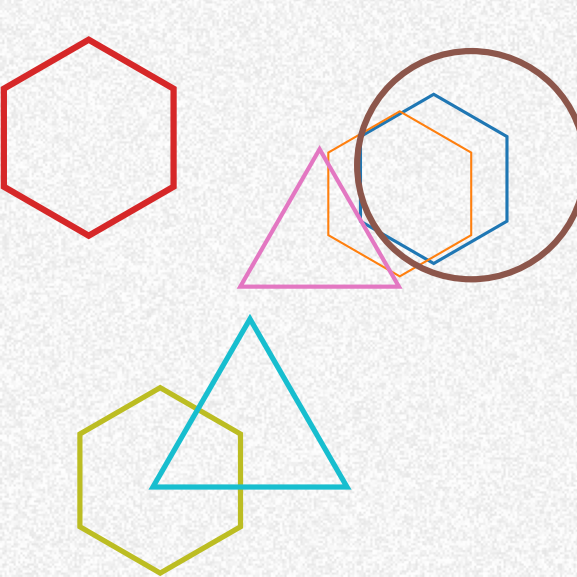[{"shape": "hexagon", "thickness": 1.5, "radius": 0.73, "center": [0.751, 0.689]}, {"shape": "hexagon", "thickness": 1, "radius": 0.71, "center": [0.692, 0.663]}, {"shape": "hexagon", "thickness": 3, "radius": 0.85, "center": [0.154, 0.761]}, {"shape": "circle", "thickness": 3, "radius": 0.99, "center": [0.816, 0.713]}, {"shape": "triangle", "thickness": 2, "radius": 0.79, "center": [0.553, 0.582]}, {"shape": "hexagon", "thickness": 2.5, "radius": 0.8, "center": [0.277, 0.167]}, {"shape": "triangle", "thickness": 2.5, "radius": 0.97, "center": [0.433, 0.253]}]